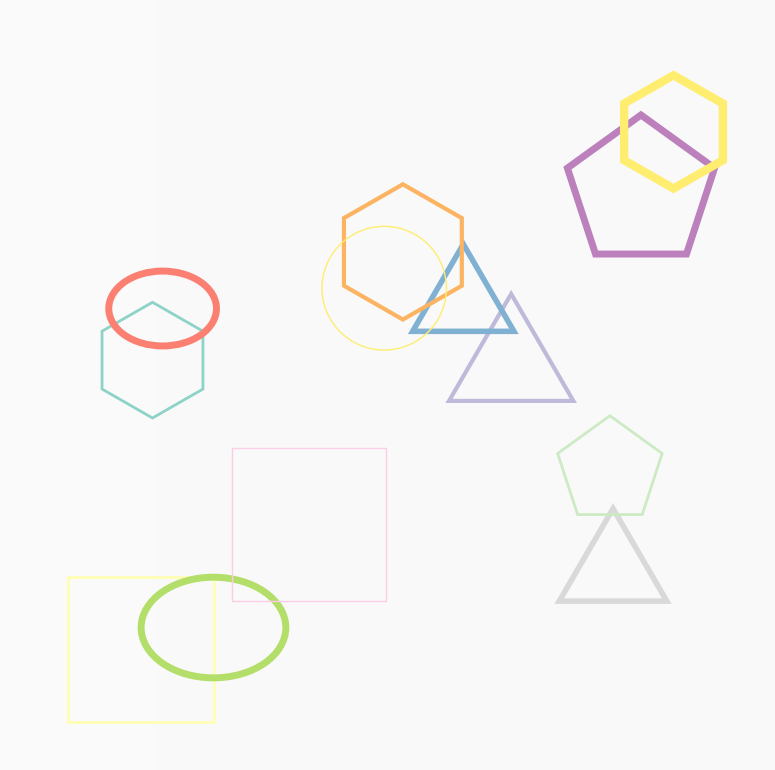[{"shape": "hexagon", "thickness": 1, "radius": 0.38, "center": [0.197, 0.532]}, {"shape": "square", "thickness": 1, "radius": 0.47, "center": [0.182, 0.156]}, {"shape": "triangle", "thickness": 1.5, "radius": 0.46, "center": [0.66, 0.526]}, {"shape": "oval", "thickness": 2.5, "radius": 0.35, "center": [0.21, 0.599]}, {"shape": "triangle", "thickness": 2, "radius": 0.38, "center": [0.598, 0.607]}, {"shape": "hexagon", "thickness": 1.5, "radius": 0.44, "center": [0.52, 0.673]}, {"shape": "oval", "thickness": 2.5, "radius": 0.47, "center": [0.275, 0.185]}, {"shape": "square", "thickness": 0.5, "radius": 0.5, "center": [0.399, 0.319]}, {"shape": "triangle", "thickness": 2, "radius": 0.4, "center": [0.791, 0.259]}, {"shape": "pentagon", "thickness": 2.5, "radius": 0.5, "center": [0.827, 0.751]}, {"shape": "pentagon", "thickness": 1, "radius": 0.35, "center": [0.787, 0.389]}, {"shape": "circle", "thickness": 0.5, "radius": 0.4, "center": [0.496, 0.626]}, {"shape": "hexagon", "thickness": 3, "radius": 0.37, "center": [0.869, 0.829]}]